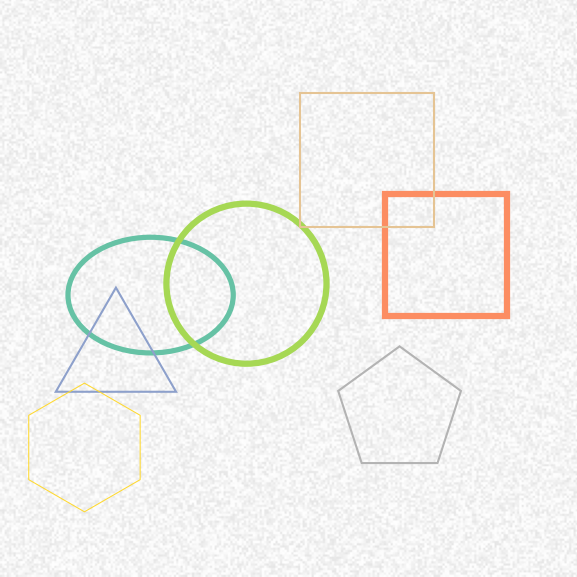[{"shape": "oval", "thickness": 2.5, "radius": 0.72, "center": [0.261, 0.488]}, {"shape": "square", "thickness": 3, "radius": 0.53, "center": [0.772, 0.558]}, {"shape": "triangle", "thickness": 1, "radius": 0.6, "center": [0.201, 0.381]}, {"shape": "circle", "thickness": 3, "radius": 0.69, "center": [0.427, 0.508]}, {"shape": "hexagon", "thickness": 0.5, "radius": 0.56, "center": [0.146, 0.224]}, {"shape": "square", "thickness": 1, "radius": 0.58, "center": [0.635, 0.722]}, {"shape": "pentagon", "thickness": 1, "radius": 0.56, "center": [0.692, 0.288]}]